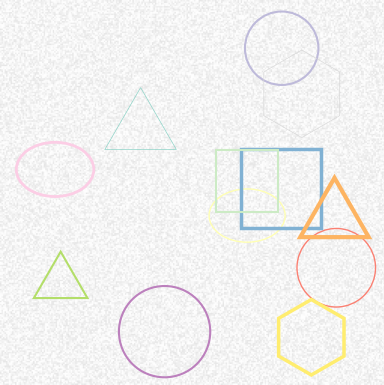[{"shape": "triangle", "thickness": 0.5, "radius": 0.54, "center": [0.365, 0.665]}, {"shape": "oval", "thickness": 1, "radius": 0.49, "center": [0.642, 0.44]}, {"shape": "circle", "thickness": 1.5, "radius": 0.48, "center": [0.732, 0.875]}, {"shape": "circle", "thickness": 1, "radius": 0.51, "center": [0.873, 0.305]}, {"shape": "square", "thickness": 2.5, "radius": 0.52, "center": [0.73, 0.511]}, {"shape": "triangle", "thickness": 3, "radius": 0.51, "center": [0.869, 0.435]}, {"shape": "triangle", "thickness": 1.5, "radius": 0.4, "center": [0.158, 0.266]}, {"shape": "oval", "thickness": 2, "radius": 0.5, "center": [0.143, 0.56]}, {"shape": "hexagon", "thickness": 0.5, "radius": 0.57, "center": [0.784, 0.756]}, {"shape": "circle", "thickness": 1.5, "radius": 0.59, "center": [0.427, 0.139]}, {"shape": "square", "thickness": 1.5, "radius": 0.4, "center": [0.641, 0.531]}, {"shape": "hexagon", "thickness": 2.5, "radius": 0.49, "center": [0.809, 0.124]}]